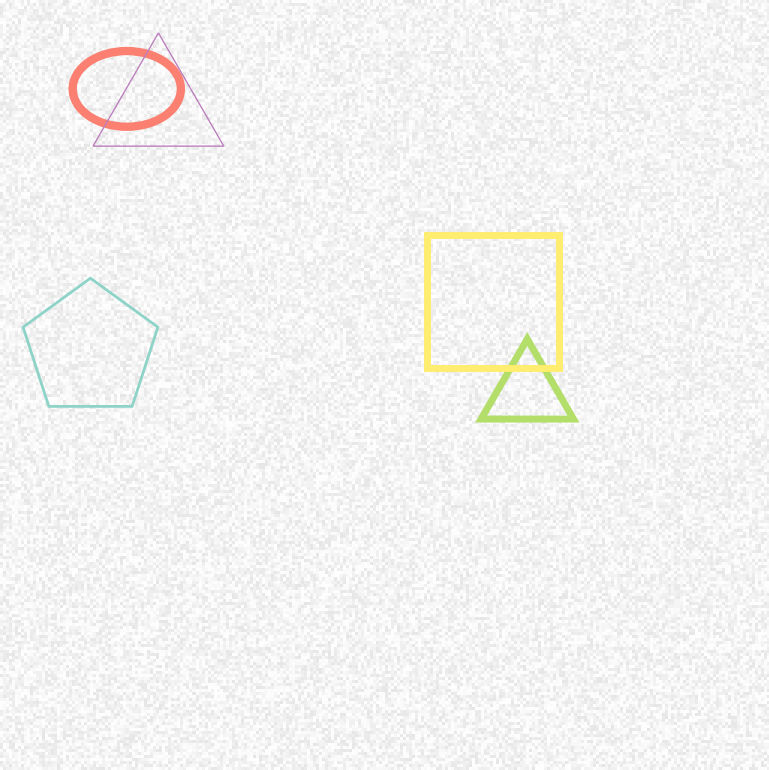[{"shape": "pentagon", "thickness": 1, "radius": 0.46, "center": [0.118, 0.547]}, {"shape": "oval", "thickness": 3, "radius": 0.35, "center": [0.165, 0.885]}, {"shape": "triangle", "thickness": 2.5, "radius": 0.35, "center": [0.685, 0.49]}, {"shape": "triangle", "thickness": 0.5, "radius": 0.49, "center": [0.206, 0.859]}, {"shape": "square", "thickness": 2.5, "radius": 0.43, "center": [0.641, 0.608]}]